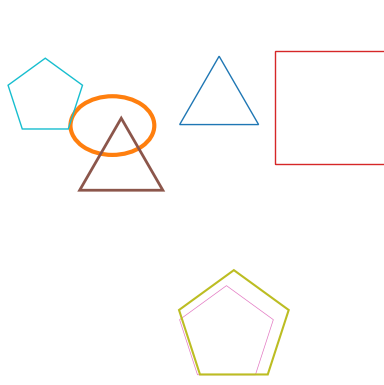[{"shape": "triangle", "thickness": 1, "radius": 0.59, "center": [0.569, 0.736]}, {"shape": "oval", "thickness": 3, "radius": 0.54, "center": [0.292, 0.674]}, {"shape": "square", "thickness": 1, "radius": 0.73, "center": [0.86, 0.72]}, {"shape": "triangle", "thickness": 2, "radius": 0.62, "center": [0.315, 0.568]}, {"shape": "pentagon", "thickness": 0.5, "radius": 0.64, "center": [0.588, 0.13]}, {"shape": "pentagon", "thickness": 1.5, "radius": 0.75, "center": [0.607, 0.149]}, {"shape": "pentagon", "thickness": 1, "radius": 0.51, "center": [0.118, 0.747]}]